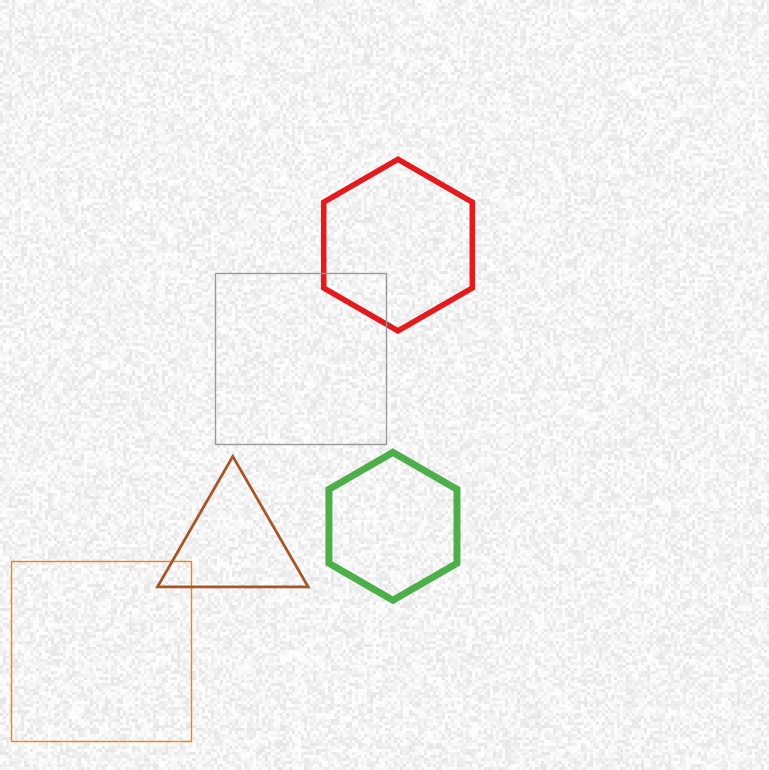[{"shape": "hexagon", "thickness": 2, "radius": 0.56, "center": [0.517, 0.682]}, {"shape": "hexagon", "thickness": 2.5, "radius": 0.48, "center": [0.51, 0.316]}, {"shape": "square", "thickness": 0.5, "radius": 0.59, "center": [0.132, 0.154]}, {"shape": "triangle", "thickness": 1, "radius": 0.57, "center": [0.302, 0.294]}, {"shape": "square", "thickness": 0.5, "radius": 0.55, "center": [0.39, 0.535]}]